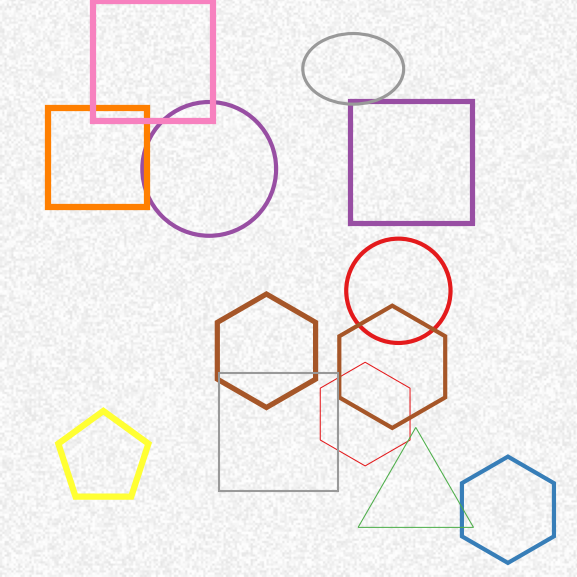[{"shape": "circle", "thickness": 2, "radius": 0.45, "center": [0.69, 0.496]}, {"shape": "hexagon", "thickness": 0.5, "radius": 0.45, "center": [0.632, 0.282]}, {"shape": "hexagon", "thickness": 2, "radius": 0.46, "center": [0.88, 0.116]}, {"shape": "triangle", "thickness": 0.5, "radius": 0.58, "center": [0.72, 0.144]}, {"shape": "square", "thickness": 2.5, "radius": 0.53, "center": [0.711, 0.719]}, {"shape": "circle", "thickness": 2, "radius": 0.58, "center": [0.362, 0.707]}, {"shape": "square", "thickness": 3, "radius": 0.43, "center": [0.169, 0.727]}, {"shape": "pentagon", "thickness": 3, "radius": 0.41, "center": [0.179, 0.205]}, {"shape": "hexagon", "thickness": 2, "radius": 0.53, "center": [0.679, 0.364]}, {"shape": "hexagon", "thickness": 2.5, "radius": 0.49, "center": [0.461, 0.392]}, {"shape": "square", "thickness": 3, "radius": 0.52, "center": [0.264, 0.893]}, {"shape": "oval", "thickness": 1.5, "radius": 0.44, "center": [0.612, 0.88]}, {"shape": "square", "thickness": 1, "radius": 0.51, "center": [0.482, 0.251]}]